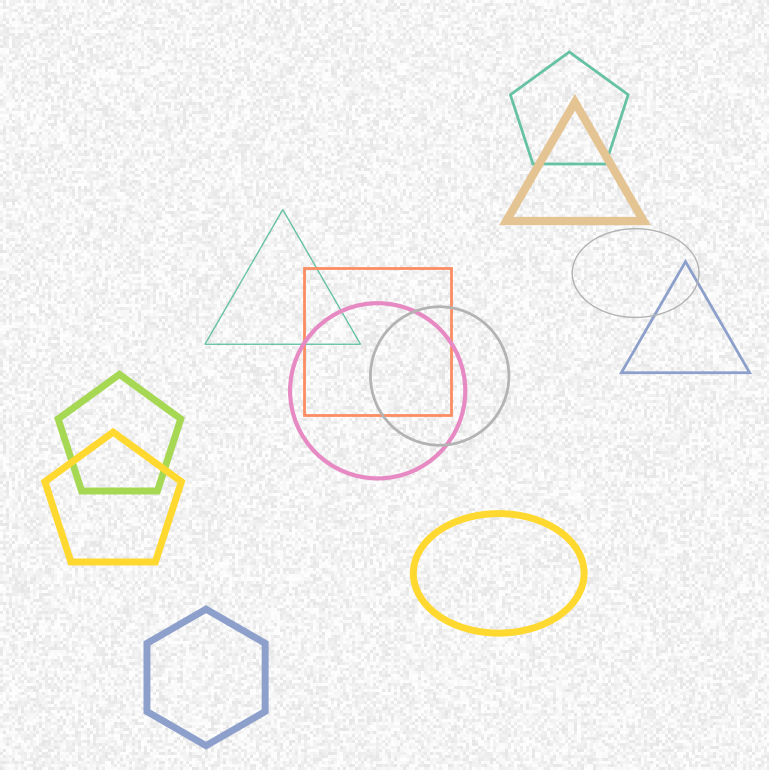[{"shape": "pentagon", "thickness": 1, "radius": 0.4, "center": [0.739, 0.852]}, {"shape": "triangle", "thickness": 0.5, "radius": 0.58, "center": [0.367, 0.611]}, {"shape": "square", "thickness": 1, "radius": 0.48, "center": [0.49, 0.557]}, {"shape": "triangle", "thickness": 1, "radius": 0.48, "center": [0.89, 0.564]}, {"shape": "hexagon", "thickness": 2.5, "radius": 0.44, "center": [0.268, 0.12]}, {"shape": "circle", "thickness": 1.5, "radius": 0.57, "center": [0.49, 0.492]}, {"shape": "pentagon", "thickness": 2.5, "radius": 0.42, "center": [0.155, 0.43]}, {"shape": "pentagon", "thickness": 2.5, "radius": 0.47, "center": [0.147, 0.346]}, {"shape": "oval", "thickness": 2.5, "radius": 0.55, "center": [0.648, 0.255]}, {"shape": "triangle", "thickness": 3, "radius": 0.51, "center": [0.747, 0.764]}, {"shape": "circle", "thickness": 1, "radius": 0.45, "center": [0.571, 0.512]}, {"shape": "oval", "thickness": 0.5, "radius": 0.41, "center": [0.825, 0.645]}]